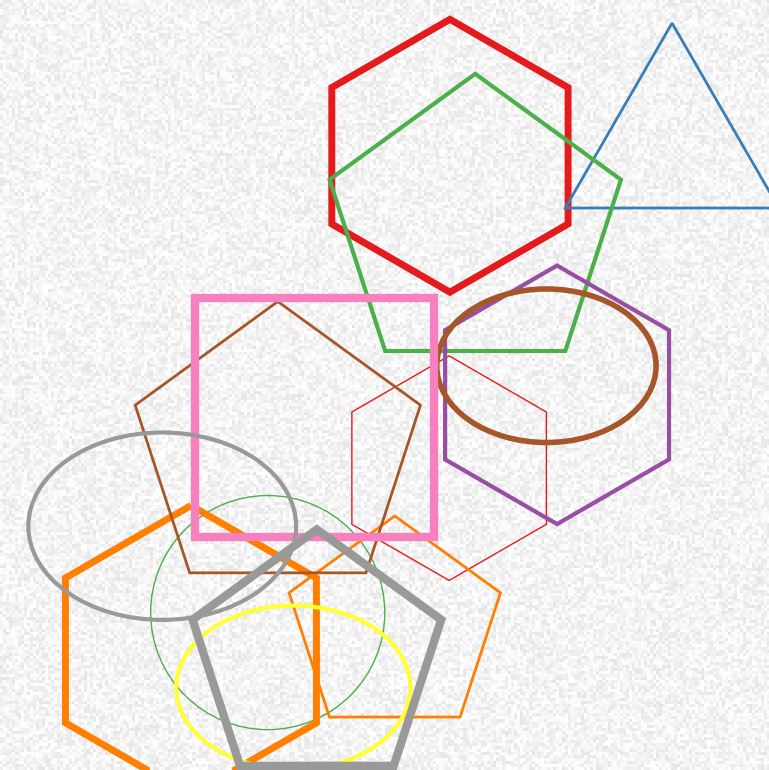[{"shape": "hexagon", "thickness": 2.5, "radius": 0.89, "center": [0.584, 0.798]}, {"shape": "hexagon", "thickness": 0.5, "radius": 0.73, "center": [0.583, 0.392]}, {"shape": "triangle", "thickness": 1, "radius": 0.8, "center": [0.873, 0.81]}, {"shape": "pentagon", "thickness": 1.5, "radius": 0.99, "center": [0.617, 0.705]}, {"shape": "circle", "thickness": 0.5, "radius": 0.76, "center": [0.348, 0.204]}, {"shape": "hexagon", "thickness": 1.5, "radius": 0.84, "center": [0.723, 0.487]}, {"shape": "pentagon", "thickness": 1, "radius": 0.72, "center": [0.513, 0.186]}, {"shape": "hexagon", "thickness": 2.5, "radius": 0.94, "center": [0.248, 0.155]}, {"shape": "oval", "thickness": 1.5, "radius": 0.76, "center": [0.381, 0.107]}, {"shape": "pentagon", "thickness": 1, "radius": 0.97, "center": [0.361, 0.414]}, {"shape": "oval", "thickness": 2, "radius": 0.71, "center": [0.71, 0.525]}, {"shape": "square", "thickness": 3, "radius": 0.78, "center": [0.408, 0.457]}, {"shape": "oval", "thickness": 1.5, "radius": 0.87, "center": [0.211, 0.317]}, {"shape": "pentagon", "thickness": 3, "radius": 0.85, "center": [0.412, 0.143]}]